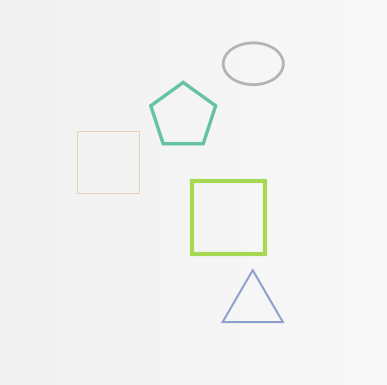[{"shape": "pentagon", "thickness": 2.5, "radius": 0.44, "center": [0.473, 0.698]}, {"shape": "triangle", "thickness": 1.5, "radius": 0.45, "center": [0.652, 0.208]}, {"shape": "square", "thickness": 3, "radius": 0.47, "center": [0.59, 0.434]}, {"shape": "square", "thickness": 0.5, "radius": 0.4, "center": [0.279, 0.579]}, {"shape": "oval", "thickness": 2, "radius": 0.39, "center": [0.654, 0.834]}]